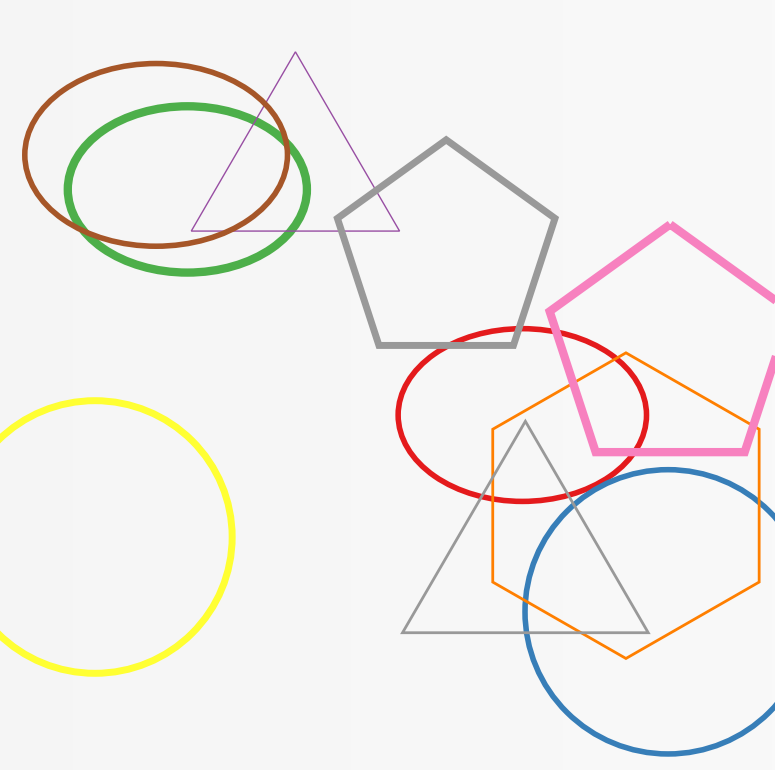[{"shape": "oval", "thickness": 2, "radius": 0.8, "center": [0.674, 0.461]}, {"shape": "circle", "thickness": 2, "radius": 0.92, "center": [0.862, 0.205]}, {"shape": "oval", "thickness": 3, "radius": 0.77, "center": [0.242, 0.754]}, {"shape": "triangle", "thickness": 0.5, "radius": 0.78, "center": [0.381, 0.777]}, {"shape": "hexagon", "thickness": 1, "radius": 0.99, "center": [0.808, 0.343]}, {"shape": "circle", "thickness": 2.5, "radius": 0.89, "center": [0.123, 0.303]}, {"shape": "oval", "thickness": 2, "radius": 0.85, "center": [0.201, 0.799]}, {"shape": "pentagon", "thickness": 3, "radius": 0.82, "center": [0.865, 0.545]}, {"shape": "pentagon", "thickness": 2.5, "radius": 0.74, "center": [0.576, 0.671]}, {"shape": "triangle", "thickness": 1, "radius": 0.92, "center": [0.678, 0.27]}]